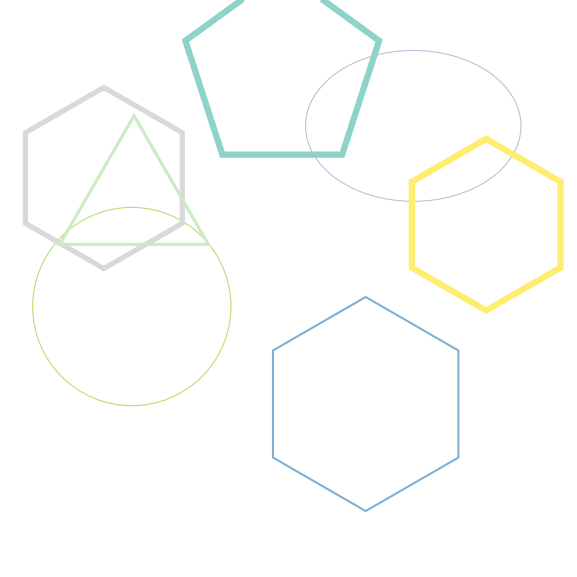[{"shape": "pentagon", "thickness": 3, "radius": 0.88, "center": [0.489, 0.874]}, {"shape": "oval", "thickness": 0.5, "radius": 0.93, "center": [0.716, 0.781]}, {"shape": "hexagon", "thickness": 1, "radius": 0.93, "center": [0.633, 0.3]}, {"shape": "circle", "thickness": 0.5, "radius": 0.86, "center": [0.228, 0.468]}, {"shape": "hexagon", "thickness": 2.5, "radius": 0.78, "center": [0.18, 0.691]}, {"shape": "triangle", "thickness": 1.5, "radius": 0.74, "center": [0.232, 0.65]}, {"shape": "hexagon", "thickness": 3, "radius": 0.74, "center": [0.842, 0.61]}]